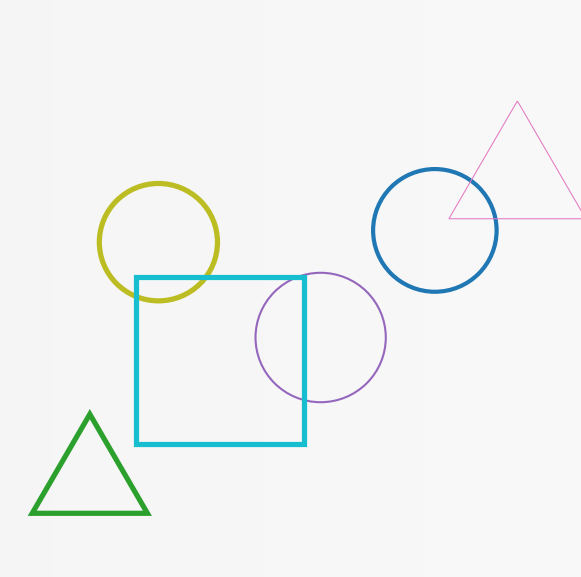[{"shape": "circle", "thickness": 2, "radius": 0.53, "center": [0.748, 0.6]}, {"shape": "triangle", "thickness": 2.5, "radius": 0.57, "center": [0.155, 0.168]}, {"shape": "circle", "thickness": 1, "radius": 0.56, "center": [0.552, 0.415]}, {"shape": "triangle", "thickness": 0.5, "radius": 0.68, "center": [0.89, 0.688]}, {"shape": "circle", "thickness": 2.5, "radius": 0.51, "center": [0.273, 0.58]}, {"shape": "square", "thickness": 2.5, "radius": 0.72, "center": [0.378, 0.375]}]